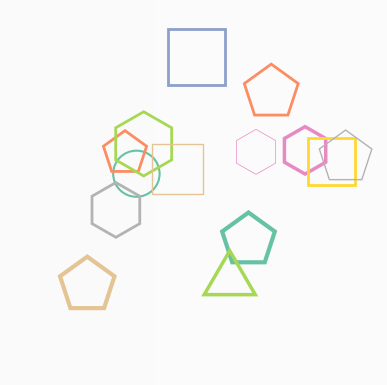[{"shape": "circle", "thickness": 1.5, "radius": 0.3, "center": [0.352, 0.549]}, {"shape": "pentagon", "thickness": 3, "radius": 0.36, "center": [0.641, 0.377]}, {"shape": "pentagon", "thickness": 2, "radius": 0.29, "center": [0.323, 0.602]}, {"shape": "pentagon", "thickness": 2, "radius": 0.37, "center": [0.7, 0.76]}, {"shape": "square", "thickness": 2, "radius": 0.37, "center": [0.508, 0.851]}, {"shape": "hexagon", "thickness": 0.5, "radius": 0.29, "center": [0.661, 0.606]}, {"shape": "hexagon", "thickness": 2.5, "radius": 0.31, "center": [0.787, 0.609]}, {"shape": "hexagon", "thickness": 2, "radius": 0.42, "center": [0.371, 0.626]}, {"shape": "triangle", "thickness": 2.5, "radius": 0.38, "center": [0.593, 0.273]}, {"shape": "square", "thickness": 2, "radius": 0.3, "center": [0.856, 0.58]}, {"shape": "pentagon", "thickness": 3, "radius": 0.37, "center": [0.225, 0.259]}, {"shape": "square", "thickness": 1, "radius": 0.33, "center": [0.459, 0.561]}, {"shape": "pentagon", "thickness": 1, "radius": 0.36, "center": [0.892, 0.591]}, {"shape": "hexagon", "thickness": 2, "radius": 0.36, "center": [0.299, 0.455]}]